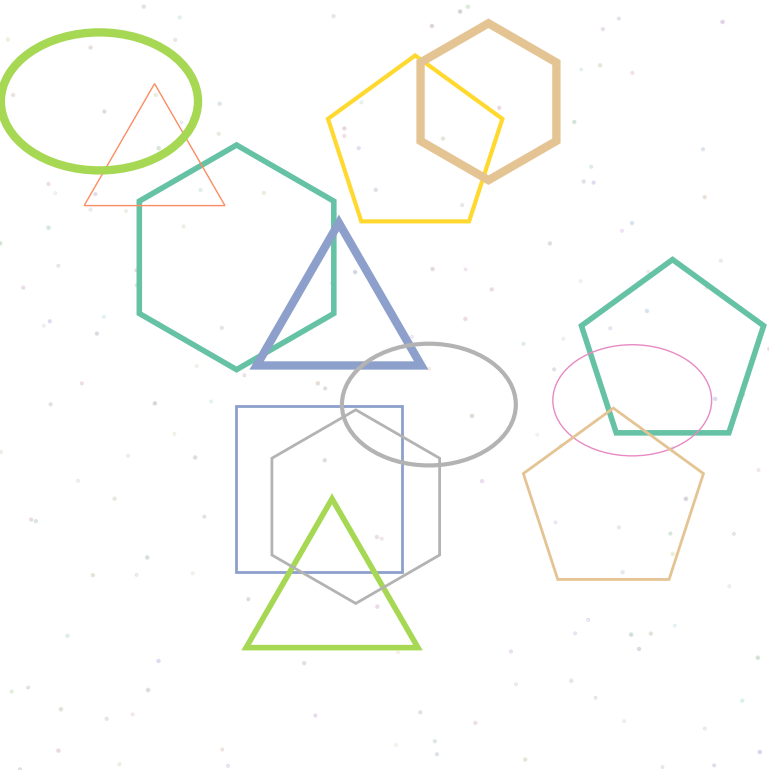[{"shape": "hexagon", "thickness": 2, "radius": 0.73, "center": [0.307, 0.666]}, {"shape": "pentagon", "thickness": 2, "radius": 0.62, "center": [0.873, 0.539]}, {"shape": "triangle", "thickness": 0.5, "radius": 0.53, "center": [0.201, 0.786]}, {"shape": "square", "thickness": 1, "radius": 0.54, "center": [0.414, 0.365]}, {"shape": "triangle", "thickness": 3, "radius": 0.62, "center": [0.44, 0.587]}, {"shape": "oval", "thickness": 0.5, "radius": 0.52, "center": [0.821, 0.48]}, {"shape": "triangle", "thickness": 2, "radius": 0.64, "center": [0.431, 0.223]}, {"shape": "oval", "thickness": 3, "radius": 0.64, "center": [0.129, 0.868]}, {"shape": "pentagon", "thickness": 1.5, "radius": 0.6, "center": [0.539, 0.809]}, {"shape": "pentagon", "thickness": 1, "radius": 0.61, "center": [0.797, 0.347]}, {"shape": "hexagon", "thickness": 3, "radius": 0.51, "center": [0.634, 0.868]}, {"shape": "oval", "thickness": 1.5, "radius": 0.56, "center": [0.557, 0.475]}, {"shape": "hexagon", "thickness": 1, "radius": 0.63, "center": [0.462, 0.342]}]